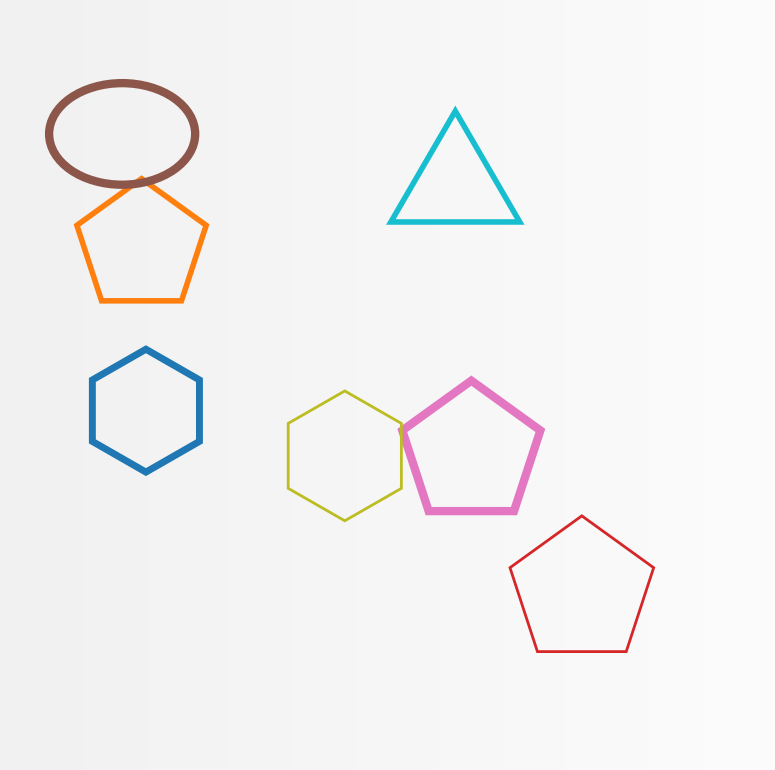[{"shape": "hexagon", "thickness": 2.5, "radius": 0.4, "center": [0.188, 0.467]}, {"shape": "pentagon", "thickness": 2, "radius": 0.44, "center": [0.183, 0.68]}, {"shape": "pentagon", "thickness": 1, "radius": 0.49, "center": [0.751, 0.233]}, {"shape": "oval", "thickness": 3, "radius": 0.47, "center": [0.158, 0.826]}, {"shape": "pentagon", "thickness": 3, "radius": 0.47, "center": [0.608, 0.412]}, {"shape": "hexagon", "thickness": 1, "radius": 0.42, "center": [0.445, 0.408]}, {"shape": "triangle", "thickness": 2, "radius": 0.48, "center": [0.587, 0.76]}]